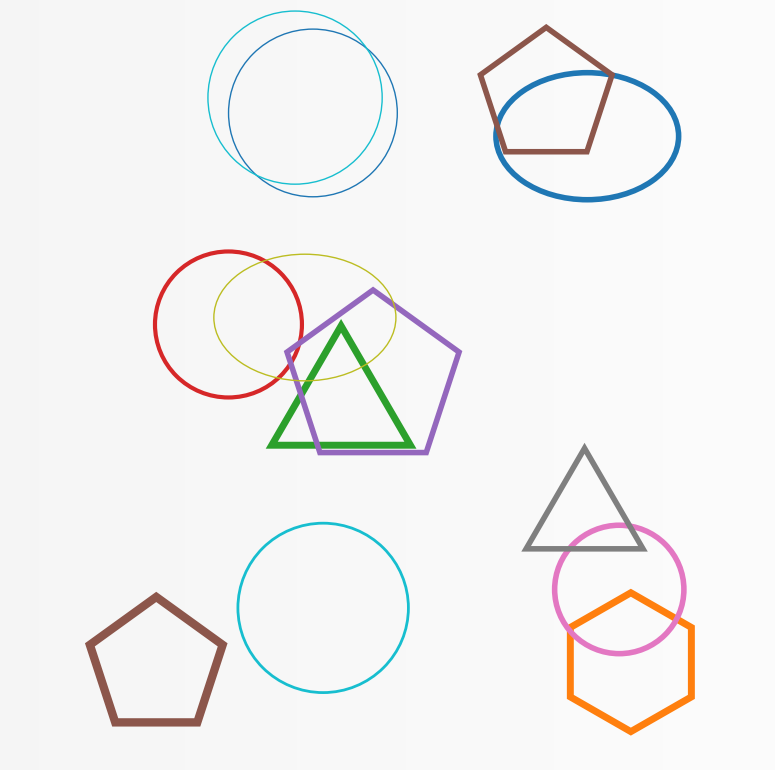[{"shape": "oval", "thickness": 2, "radius": 0.59, "center": [0.758, 0.823]}, {"shape": "circle", "thickness": 0.5, "radius": 0.54, "center": [0.404, 0.853]}, {"shape": "hexagon", "thickness": 2.5, "radius": 0.45, "center": [0.814, 0.14]}, {"shape": "triangle", "thickness": 2.5, "radius": 0.52, "center": [0.44, 0.473]}, {"shape": "circle", "thickness": 1.5, "radius": 0.47, "center": [0.295, 0.579]}, {"shape": "pentagon", "thickness": 2, "radius": 0.58, "center": [0.481, 0.507]}, {"shape": "pentagon", "thickness": 2, "radius": 0.45, "center": [0.705, 0.875]}, {"shape": "pentagon", "thickness": 3, "radius": 0.45, "center": [0.202, 0.135]}, {"shape": "circle", "thickness": 2, "radius": 0.42, "center": [0.799, 0.234]}, {"shape": "triangle", "thickness": 2, "radius": 0.44, "center": [0.754, 0.331]}, {"shape": "oval", "thickness": 0.5, "radius": 0.59, "center": [0.393, 0.588]}, {"shape": "circle", "thickness": 0.5, "radius": 0.56, "center": [0.381, 0.873]}, {"shape": "circle", "thickness": 1, "radius": 0.55, "center": [0.417, 0.211]}]